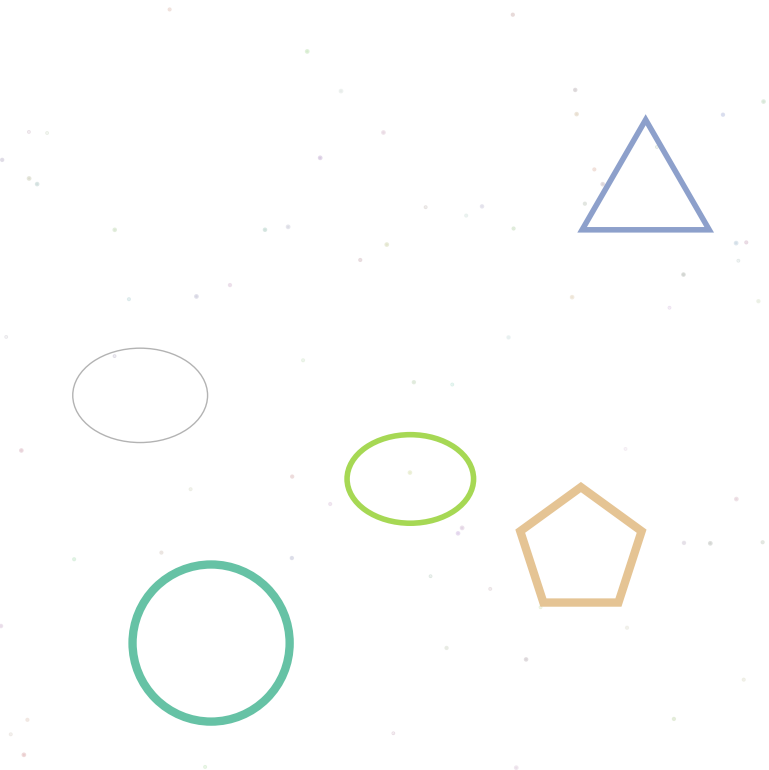[{"shape": "circle", "thickness": 3, "radius": 0.51, "center": [0.274, 0.165]}, {"shape": "triangle", "thickness": 2, "radius": 0.48, "center": [0.839, 0.749]}, {"shape": "oval", "thickness": 2, "radius": 0.41, "center": [0.533, 0.378]}, {"shape": "pentagon", "thickness": 3, "radius": 0.41, "center": [0.754, 0.285]}, {"shape": "oval", "thickness": 0.5, "radius": 0.44, "center": [0.182, 0.487]}]